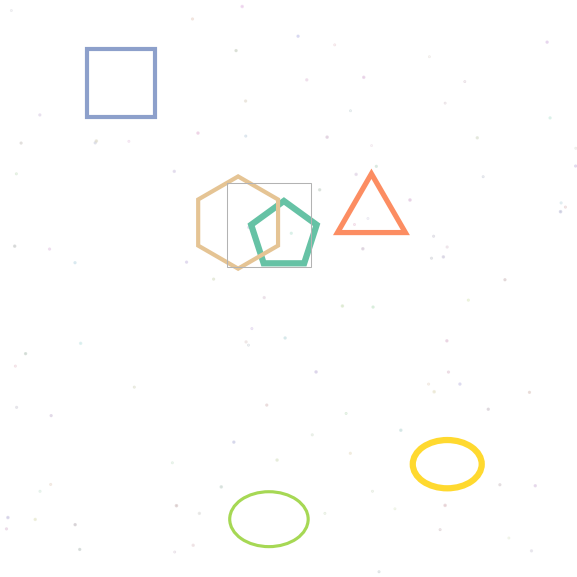[{"shape": "pentagon", "thickness": 3, "radius": 0.3, "center": [0.492, 0.591]}, {"shape": "triangle", "thickness": 2.5, "radius": 0.34, "center": [0.643, 0.63]}, {"shape": "square", "thickness": 2, "radius": 0.29, "center": [0.21, 0.856]}, {"shape": "oval", "thickness": 1.5, "radius": 0.34, "center": [0.466, 0.1]}, {"shape": "oval", "thickness": 3, "radius": 0.3, "center": [0.774, 0.195]}, {"shape": "hexagon", "thickness": 2, "radius": 0.4, "center": [0.412, 0.614]}, {"shape": "square", "thickness": 0.5, "radius": 0.36, "center": [0.466, 0.609]}]